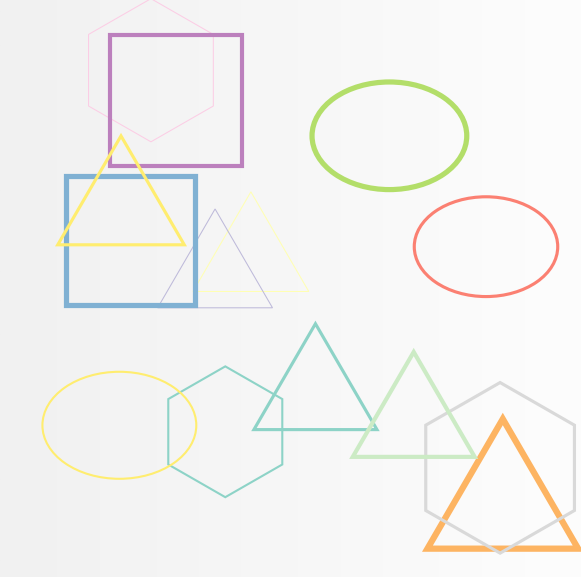[{"shape": "hexagon", "thickness": 1, "radius": 0.57, "center": [0.388, 0.251]}, {"shape": "triangle", "thickness": 1.5, "radius": 0.61, "center": [0.543, 0.316]}, {"shape": "triangle", "thickness": 0.5, "radius": 0.58, "center": [0.432, 0.552]}, {"shape": "triangle", "thickness": 0.5, "radius": 0.57, "center": [0.37, 0.523]}, {"shape": "oval", "thickness": 1.5, "radius": 0.62, "center": [0.836, 0.572]}, {"shape": "square", "thickness": 2.5, "radius": 0.56, "center": [0.224, 0.583]}, {"shape": "triangle", "thickness": 3, "radius": 0.75, "center": [0.865, 0.124]}, {"shape": "oval", "thickness": 2.5, "radius": 0.67, "center": [0.67, 0.764]}, {"shape": "hexagon", "thickness": 0.5, "radius": 0.62, "center": [0.26, 0.878]}, {"shape": "hexagon", "thickness": 1.5, "radius": 0.74, "center": [0.86, 0.189]}, {"shape": "square", "thickness": 2, "radius": 0.57, "center": [0.303, 0.825]}, {"shape": "triangle", "thickness": 2, "radius": 0.61, "center": [0.712, 0.269]}, {"shape": "triangle", "thickness": 1.5, "radius": 0.63, "center": [0.208, 0.638]}, {"shape": "oval", "thickness": 1, "radius": 0.66, "center": [0.205, 0.263]}]